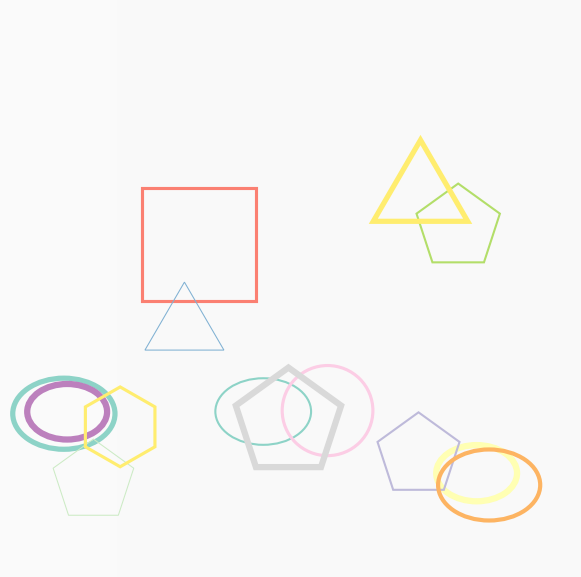[{"shape": "oval", "thickness": 1, "radius": 0.41, "center": [0.453, 0.287]}, {"shape": "oval", "thickness": 2.5, "radius": 0.44, "center": [0.11, 0.283]}, {"shape": "oval", "thickness": 3, "radius": 0.35, "center": [0.82, 0.18]}, {"shape": "pentagon", "thickness": 1, "radius": 0.37, "center": [0.72, 0.211]}, {"shape": "square", "thickness": 1.5, "radius": 0.49, "center": [0.343, 0.576]}, {"shape": "triangle", "thickness": 0.5, "radius": 0.39, "center": [0.317, 0.432]}, {"shape": "oval", "thickness": 2, "radius": 0.44, "center": [0.842, 0.159]}, {"shape": "pentagon", "thickness": 1, "radius": 0.38, "center": [0.788, 0.606]}, {"shape": "circle", "thickness": 1.5, "radius": 0.39, "center": [0.564, 0.288]}, {"shape": "pentagon", "thickness": 3, "radius": 0.48, "center": [0.496, 0.267]}, {"shape": "oval", "thickness": 3, "radius": 0.34, "center": [0.116, 0.286]}, {"shape": "pentagon", "thickness": 0.5, "radius": 0.36, "center": [0.161, 0.166]}, {"shape": "hexagon", "thickness": 1.5, "radius": 0.35, "center": [0.207, 0.26]}, {"shape": "triangle", "thickness": 2.5, "radius": 0.47, "center": [0.723, 0.663]}]